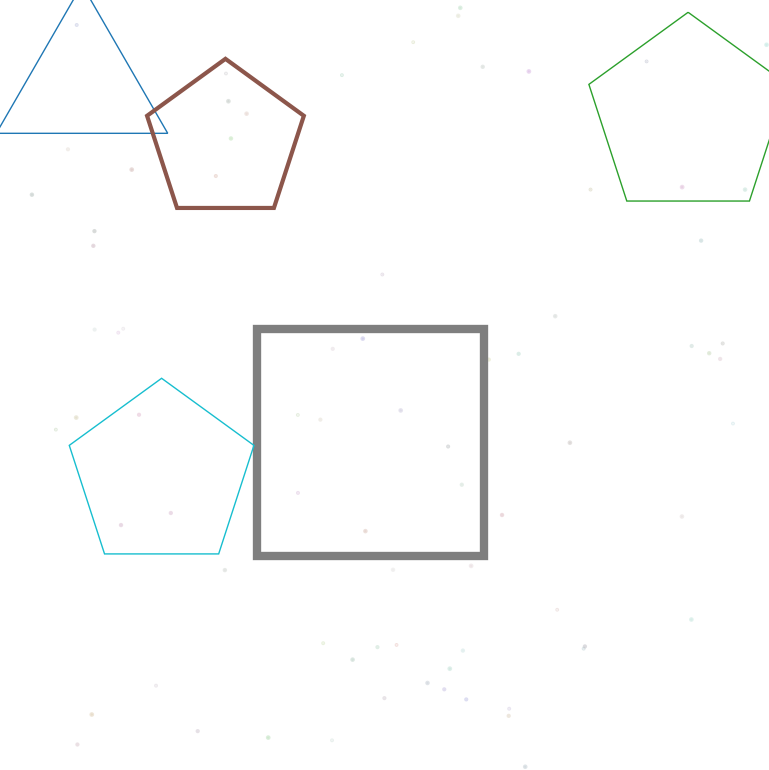[{"shape": "triangle", "thickness": 0.5, "radius": 0.64, "center": [0.106, 0.891]}, {"shape": "pentagon", "thickness": 0.5, "radius": 0.68, "center": [0.894, 0.849]}, {"shape": "pentagon", "thickness": 1.5, "radius": 0.54, "center": [0.293, 0.817]}, {"shape": "square", "thickness": 3, "radius": 0.74, "center": [0.481, 0.425]}, {"shape": "pentagon", "thickness": 0.5, "radius": 0.63, "center": [0.21, 0.383]}]